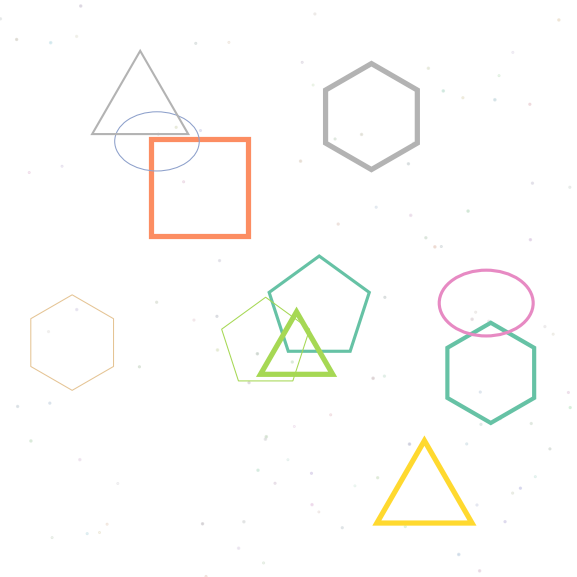[{"shape": "hexagon", "thickness": 2, "radius": 0.43, "center": [0.85, 0.353]}, {"shape": "pentagon", "thickness": 1.5, "radius": 0.46, "center": [0.553, 0.465]}, {"shape": "square", "thickness": 2.5, "radius": 0.42, "center": [0.346, 0.675]}, {"shape": "oval", "thickness": 0.5, "radius": 0.37, "center": [0.272, 0.754]}, {"shape": "oval", "thickness": 1.5, "radius": 0.41, "center": [0.842, 0.474]}, {"shape": "triangle", "thickness": 2.5, "radius": 0.36, "center": [0.514, 0.387]}, {"shape": "pentagon", "thickness": 0.5, "radius": 0.4, "center": [0.46, 0.404]}, {"shape": "triangle", "thickness": 2.5, "radius": 0.48, "center": [0.735, 0.141]}, {"shape": "hexagon", "thickness": 0.5, "radius": 0.41, "center": [0.125, 0.406]}, {"shape": "hexagon", "thickness": 2.5, "radius": 0.46, "center": [0.643, 0.797]}, {"shape": "triangle", "thickness": 1, "radius": 0.48, "center": [0.243, 0.815]}]